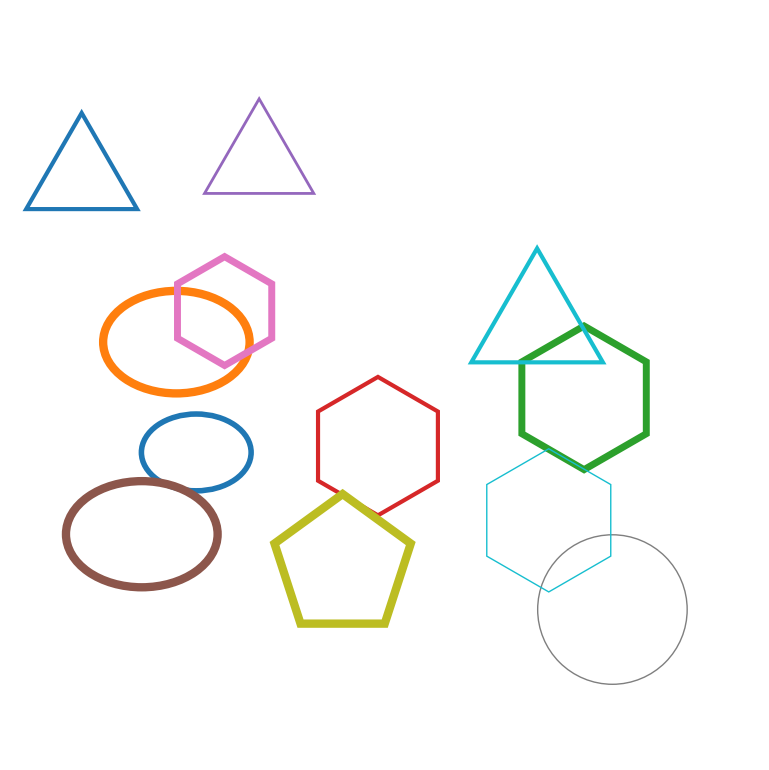[{"shape": "oval", "thickness": 2, "radius": 0.36, "center": [0.255, 0.412]}, {"shape": "triangle", "thickness": 1.5, "radius": 0.42, "center": [0.106, 0.77]}, {"shape": "oval", "thickness": 3, "radius": 0.48, "center": [0.229, 0.556]}, {"shape": "hexagon", "thickness": 2.5, "radius": 0.47, "center": [0.759, 0.483]}, {"shape": "hexagon", "thickness": 1.5, "radius": 0.45, "center": [0.491, 0.421]}, {"shape": "triangle", "thickness": 1, "radius": 0.41, "center": [0.337, 0.79]}, {"shape": "oval", "thickness": 3, "radius": 0.49, "center": [0.184, 0.306]}, {"shape": "hexagon", "thickness": 2.5, "radius": 0.35, "center": [0.292, 0.596]}, {"shape": "circle", "thickness": 0.5, "radius": 0.49, "center": [0.795, 0.208]}, {"shape": "pentagon", "thickness": 3, "radius": 0.47, "center": [0.445, 0.265]}, {"shape": "triangle", "thickness": 1.5, "radius": 0.49, "center": [0.698, 0.579]}, {"shape": "hexagon", "thickness": 0.5, "radius": 0.46, "center": [0.713, 0.324]}]